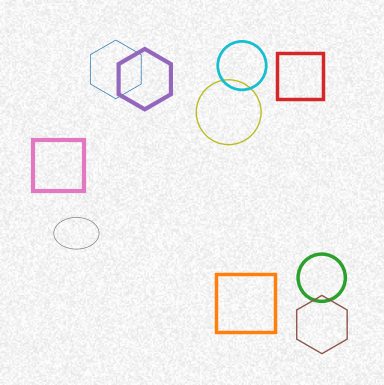[{"shape": "hexagon", "thickness": 0.5, "radius": 0.38, "center": [0.301, 0.82]}, {"shape": "square", "thickness": 2.5, "radius": 0.38, "center": [0.638, 0.213]}, {"shape": "circle", "thickness": 2.5, "radius": 0.31, "center": [0.836, 0.279]}, {"shape": "square", "thickness": 2.5, "radius": 0.3, "center": [0.779, 0.802]}, {"shape": "hexagon", "thickness": 3, "radius": 0.39, "center": [0.376, 0.794]}, {"shape": "hexagon", "thickness": 1, "radius": 0.38, "center": [0.836, 0.157]}, {"shape": "square", "thickness": 3, "radius": 0.33, "center": [0.153, 0.57]}, {"shape": "oval", "thickness": 0.5, "radius": 0.29, "center": [0.199, 0.394]}, {"shape": "circle", "thickness": 1, "radius": 0.42, "center": [0.594, 0.709]}, {"shape": "circle", "thickness": 2, "radius": 0.31, "center": [0.629, 0.83]}]